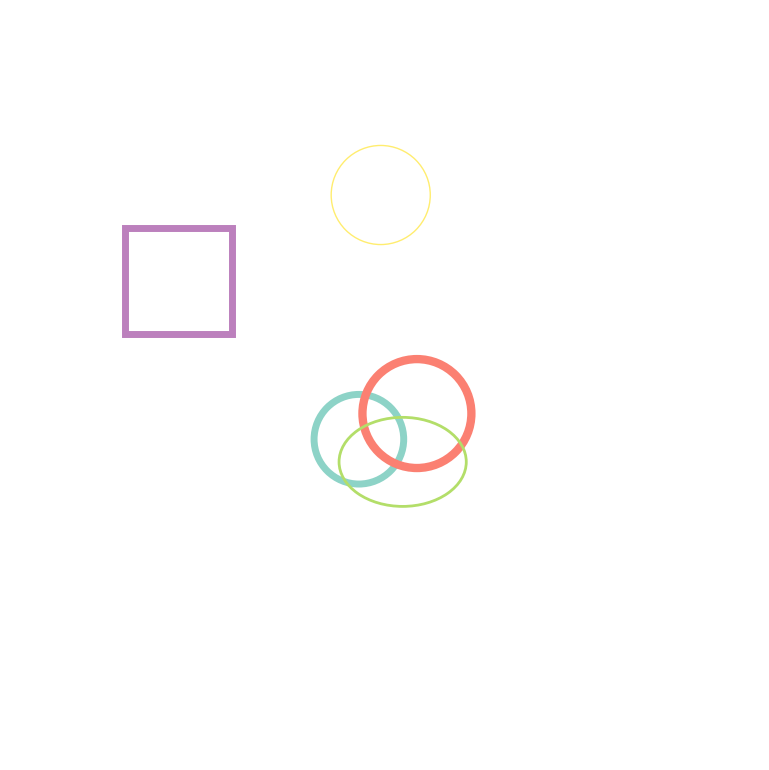[{"shape": "circle", "thickness": 2.5, "radius": 0.29, "center": [0.466, 0.43]}, {"shape": "circle", "thickness": 3, "radius": 0.35, "center": [0.541, 0.463]}, {"shape": "oval", "thickness": 1, "radius": 0.41, "center": [0.523, 0.4]}, {"shape": "square", "thickness": 2.5, "radius": 0.35, "center": [0.232, 0.635]}, {"shape": "circle", "thickness": 0.5, "radius": 0.32, "center": [0.494, 0.747]}]